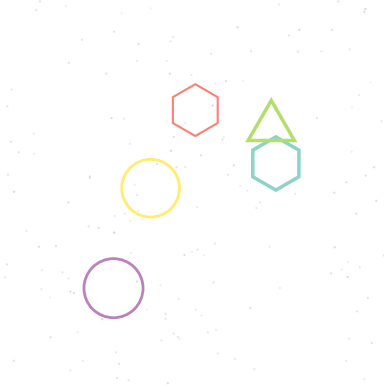[{"shape": "hexagon", "thickness": 2.5, "radius": 0.35, "center": [0.716, 0.575]}, {"shape": "hexagon", "thickness": 1.5, "radius": 0.34, "center": [0.507, 0.714]}, {"shape": "triangle", "thickness": 2.5, "radius": 0.35, "center": [0.705, 0.67]}, {"shape": "circle", "thickness": 2, "radius": 0.38, "center": [0.295, 0.251]}, {"shape": "circle", "thickness": 2, "radius": 0.37, "center": [0.391, 0.511]}]